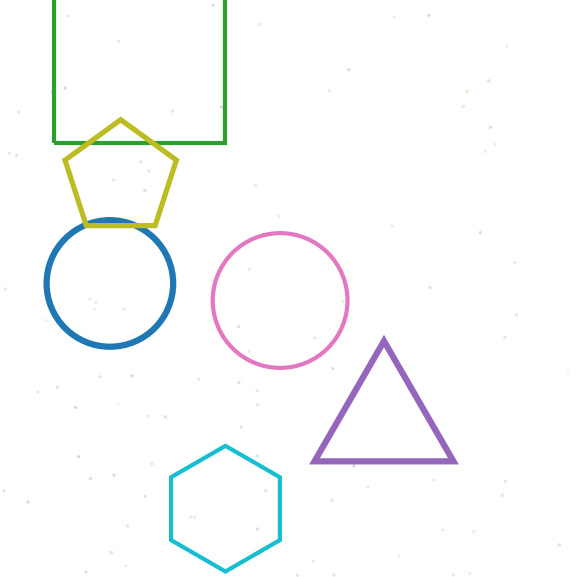[{"shape": "circle", "thickness": 3, "radius": 0.55, "center": [0.19, 0.508]}, {"shape": "square", "thickness": 2, "radius": 0.74, "center": [0.242, 0.899]}, {"shape": "triangle", "thickness": 3, "radius": 0.69, "center": [0.665, 0.27]}, {"shape": "circle", "thickness": 2, "radius": 0.58, "center": [0.485, 0.479]}, {"shape": "pentagon", "thickness": 2.5, "radius": 0.51, "center": [0.209, 0.69]}, {"shape": "hexagon", "thickness": 2, "radius": 0.54, "center": [0.39, 0.118]}]